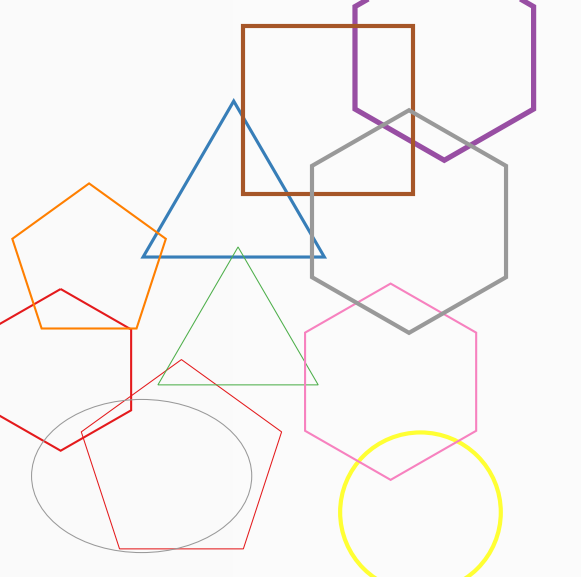[{"shape": "hexagon", "thickness": 1, "radius": 0.7, "center": [0.104, 0.359]}, {"shape": "pentagon", "thickness": 0.5, "radius": 0.91, "center": [0.312, 0.195]}, {"shape": "triangle", "thickness": 1.5, "radius": 0.9, "center": [0.402, 0.644]}, {"shape": "triangle", "thickness": 0.5, "radius": 0.8, "center": [0.41, 0.412]}, {"shape": "hexagon", "thickness": 2.5, "radius": 0.89, "center": [0.764, 0.899]}, {"shape": "pentagon", "thickness": 1, "radius": 0.69, "center": [0.153, 0.543]}, {"shape": "circle", "thickness": 2, "radius": 0.69, "center": [0.723, 0.112]}, {"shape": "square", "thickness": 2, "radius": 0.73, "center": [0.564, 0.809]}, {"shape": "hexagon", "thickness": 1, "radius": 0.85, "center": [0.672, 0.338]}, {"shape": "hexagon", "thickness": 2, "radius": 0.96, "center": [0.704, 0.616]}, {"shape": "oval", "thickness": 0.5, "radius": 0.95, "center": [0.244, 0.175]}]